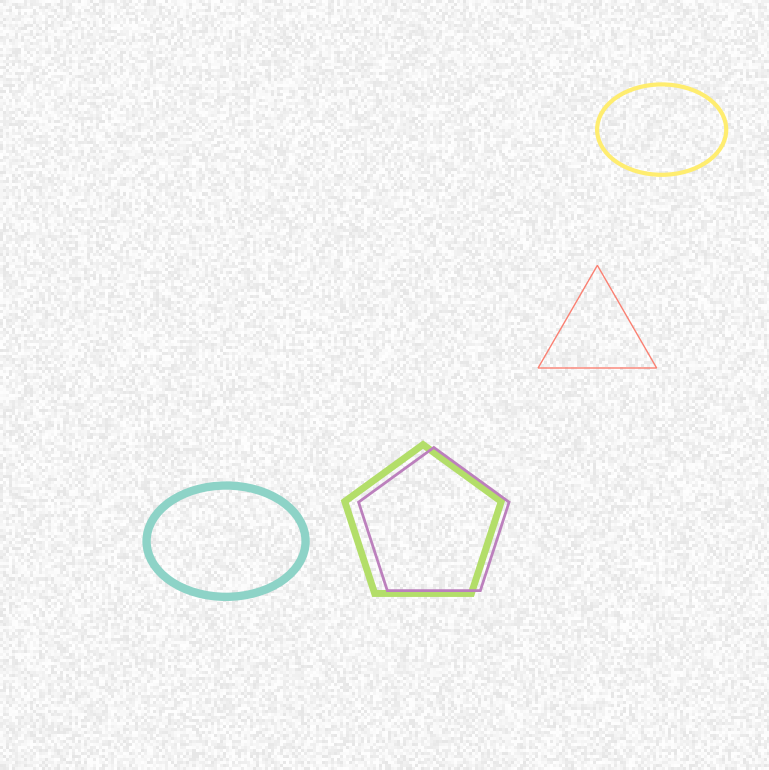[{"shape": "oval", "thickness": 3, "radius": 0.52, "center": [0.294, 0.297]}, {"shape": "triangle", "thickness": 0.5, "radius": 0.44, "center": [0.776, 0.567]}, {"shape": "pentagon", "thickness": 2.5, "radius": 0.53, "center": [0.549, 0.316]}, {"shape": "pentagon", "thickness": 1, "radius": 0.51, "center": [0.563, 0.316]}, {"shape": "oval", "thickness": 1.5, "radius": 0.42, "center": [0.859, 0.832]}]